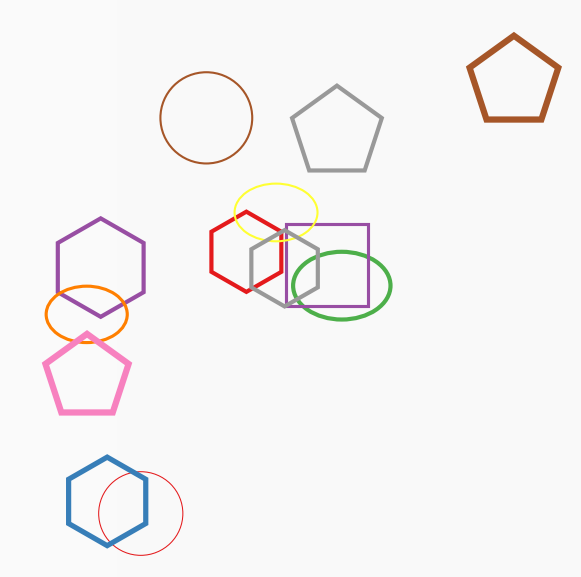[{"shape": "hexagon", "thickness": 2, "radius": 0.35, "center": [0.424, 0.563]}, {"shape": "circle", "thickness": 0.5, "radius": 0.36, "center": [0.242, 0.11]}, {"shape": "hexagon", "thickness": 2.5, "radius": 0.38, "center": [0.184, 0.131]}, {"shape": "oval", "thickness": 2, "radius": 0.42, "center": [0.588, 0.504]}, {"shape": "hexagon", "thickness": 2, "radius": 0.43, "center": [0.173, 0.536]}, {"shape": "square", "thickness": 1.5, "radius": 0.35, "center": [0.563, 0.54]}, {"shape": "oval", "thickness": 1.5, "radius": 0.35, "center": [0.149, 0.455]}, {"shape": "oval", "thickness": 1, "radius": 0.36, "center": [0.475, 0.631]}, {"shape": "pentagon", "thickness": 3, "radius": 0.4, "center": [0.884, 0.857]}, {"shape": "circle", "thickness": 1, "radius": 0.39, "center": [0.355, 0.795]}, {"shape": "pentagon", "thickness": 3, "radius": 0.38, "center": [0.15, 0.346]}, {"shape": "pentagon", "thickness": 2, "radius": 0.41, "center": [0.58, 0.77]}, {"shape": "hexagon", "thickness": 2, "radius": 0.33, "center": [0.49, 0.535]}]